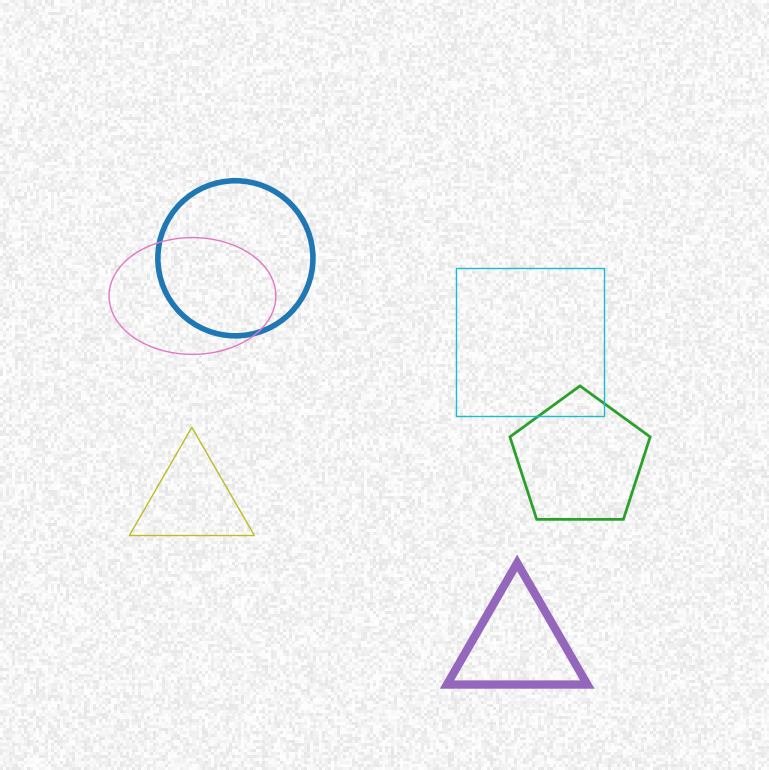[{"shape": "circle", "thickness": 2, "radius": 0.5, "center": [0.306, 0.665]}, {"shape": "pentagon", "thickness": 1, "radius": 0.48, "center": [0.753, 0.403]}, {"shape": "triangle", "thickness": 3, "radius": 0.53, "center": [0.672, 0.164]}, {"shape": "oval", "thickness": 0.5, "radius": 0.54, "center": [0.25, 0.616]}, {"shape": "triangle", "thickness": 0.5, "radius": 0.47, "center": [0.249, 0.351]}, {"shape": "square", "thickness": 0.5, "radius": 0.48, "center": [0.689, 0.555]}]